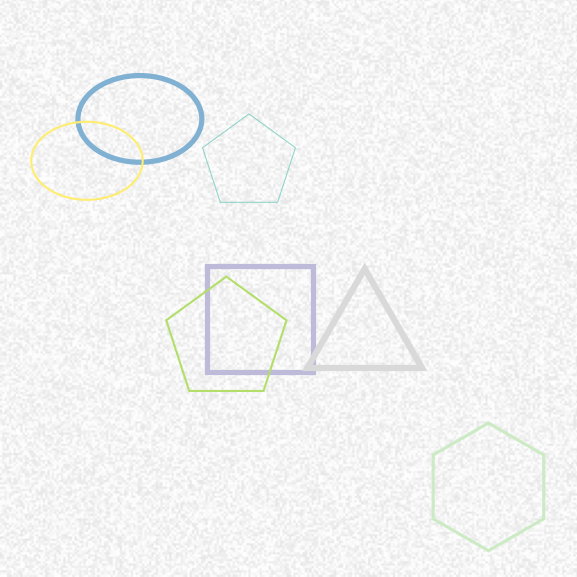[{"shape": "pentagon", "thickness": 0.5, "radius": 0.42, "center": [0.431, 0.717]}, {"shape": "square", "thickness": 2.5, "radius": 0.46, "center": [0.45, 0.446]}, {"shape": "oval", "thickness": 2.5, "radius": 0.54, "center": [0.242, 0.793]}, {"shape": "pentagon", "thickness": 1, "radius": 0.55, "center": [0.392, 0.411]}, {"shape": "triangle", "thickness": 3, "radius": 0.57, "center": [0.632, 0.419]}, {"shape": "hexagon", "thickness": 1.5, "radius": 0.55, "center": [0.846, 0.156]}, {"shape": "oval", "thickness": 1, "radius": 0.48, "center": [0.151, 0.721]}]